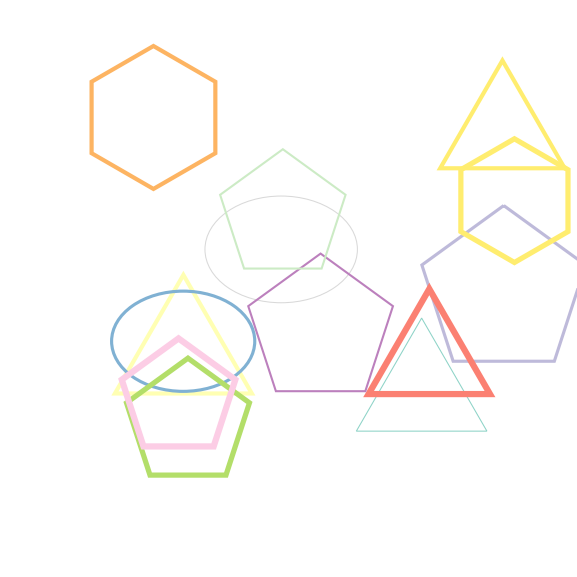[{"shape": "triangle", "thickness": 0.5, "radius": 0.65, "center": [0.73, 0.318]}, {"shape": "triangle", "thickness": 2, "radius": 0.68, "center": [0.318, 0.386]}, {"shape": "pentagon", "thickness": 1.5, "radius": 0.75, "center": [0.872, 0.494]}, {"shape": "triangle", "thickness": 3, "radius": 0.61, "center": [0.743, 0.377]}, {"shape": "oval", "thickness": 1.5, "radius": 0.62, "center": [0.317, 0.408]}, {"shape": "hexagon", "thickness": 2, "radius": 0.62, "center": [0.266, 0.796]}, {"shape": "pentagon", "thickness": 2.5, "radius": 0.56, "center": [0.325, 0.267]}, {"shape": "pentagon", "thickness": 3, "radius": 0.52, "center": [0.309, 0.31]}, {"shape": "oval", "thickness": 0.5, "radius": 0.66, "center": [0.487, 0.567]}, {"shape": "pentagon", "thickness": 1, "radius": 0.66, "center": [0.555, 0.428]}, {"shape": "pentagon", "thickness": 1, "radius": 0.57, "center": [0.49, 0.627]}, {"shape": "hexagon", "thickness": 2.5, "radius": 0.54, "center": [0.891, 0.652]}, {"shape": "triangle", "thickness": 2, "radius": 0.62, "center": [0.87, 0.77]}]